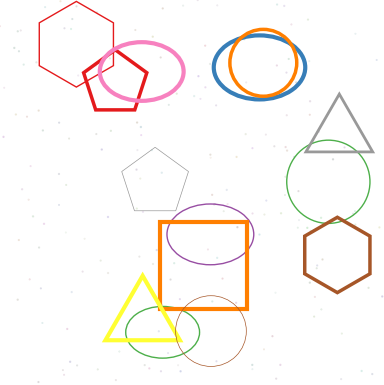[{"shape": "pentagon", "thickness": 2.5, "radius": 0.43, "center": [0.299, 0.784]}, {"shape": "hexagon", "thickness": 1, "radius": 0.56, "center": [0.198, 0.885]}, {"shape": "oval", "thickness": 3, "radius": 0.59, "center": [0.674, 0.825]}, {"shape": "circle", "thickness": 1, "radius": 0.54, "center": [0.853, 0.528]}, {"shape": "oval", "thickness": 1, "radius": 0.48, "center": [0.422, 0.137]}, {"shape": "oval", "thickness": 1, "radius": 0.56, "center": [0.546, 0.391]}, {"shape": "circle", "thickness": 2.5, "radius": 0.43, "center": [0.684, 0.837]}, {"shape": "square", "thickness": 3, "radius": 0.56, "center": [0.529, 0.31]}, {"shape": "triangle", "thickness": 3, "radius": 0.56, "center": [0.37, 0.172]}, {"shape": "circle", "thickness": 0.5, "radius": 0.46, "center": [0.548, 0.14]}, {"shape": "hexagon", "thickness": 2.5, "radius": 0.49, "center": [0.876, 0.338]}, {"shape": "oval", "thickness": 3, "radius": 0.54, "center": [0.368, 0.814]}, {"shape": "pentagon", "thickness": 0.5, "radius": 0.46, "center": [0.403, 0.526]}, {"shape": "triangle", "thickness": 2, "radius": 0.5, "center": [0.881, 0.656]}]